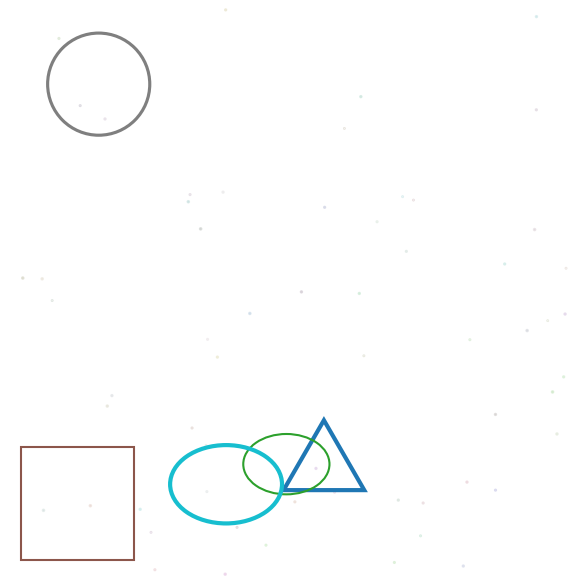[{"shape": "triangle", "thickness": 2, "radius": 0.4, "center": [0.561, 0.191]}, {"shape": "oval", "thickness": 1, "radius": 0.37, "center": [0.496, 0.195]}, {"shape": "square", "thickness": 1, "radius": 0.49, "center": [0.134, 0.127]}, {"shape": "circle", "thickness": 1.5, "radius": 0.44, "center": [0.171, 0.853]}, {"shape": "oval", "thickness": 2, "radius": 0.48, "center": [0.391, 0.161]}]